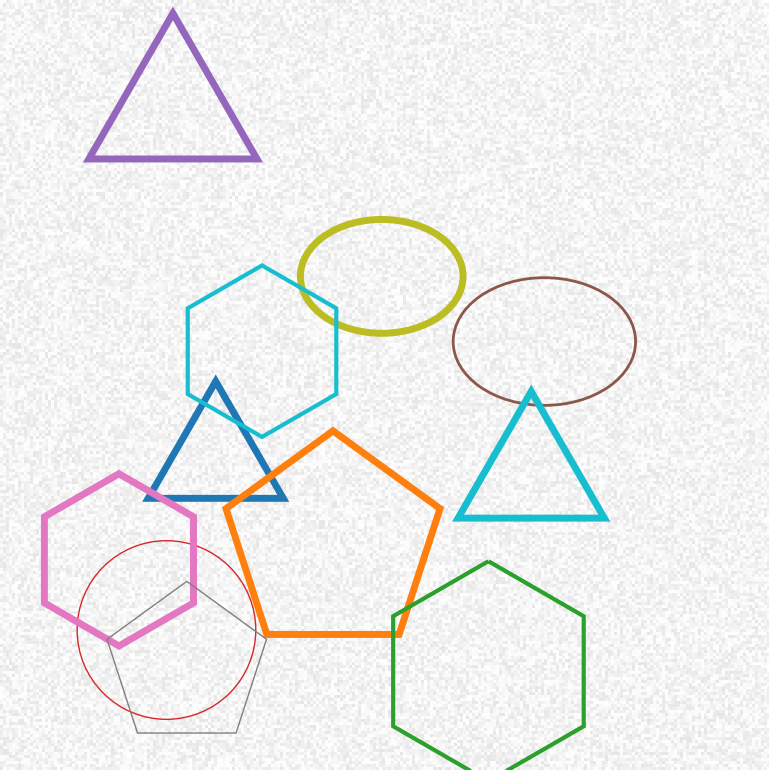[{"shape": "triangle", "thickness": 2.5, "radius": 0.51, "center": [0.28, 0.403]}, {"shape": "pentagon", "thickness": 2.5, "radius": 0.73, "center": [0.432, 0.294]}, {"shape": "hexagon", "thickness": 1.5, "radius": 0.71, "center": [0.634, 0.128]}, {"shape": "circle", "thickness": 0.5, "radius": 0.58, "center": [0.216, 0.182]}, {"shape": "triangle", "thickness": 2.5, "radius": 0.63, "center": [0.225, 0.857]}, {"shape": "oval", "thickness": 1, "radius": 0.59, "center": [0.707, 0.556]}, {"shape": "hexagon", "thickness": 2.5, "radius": 0.56, "center": [0.154, 0.273]}, {"shape": "pentagon", "thickness": 0.5, "radius": 0.54, "center": [0.243, 0.136]}, {"shape": "oval", "thickness": 2.5, "radius": 0.53, "center": [0.496, 0.641]}, {"shape": "triangle", "thickness": 2.5, "radius": 0.55, "center": [0.69, 0.382]}, {"shape": "hexagon", "thickness": 1.5, "radius": 0.56, "center": [0.34, 0.544]}]